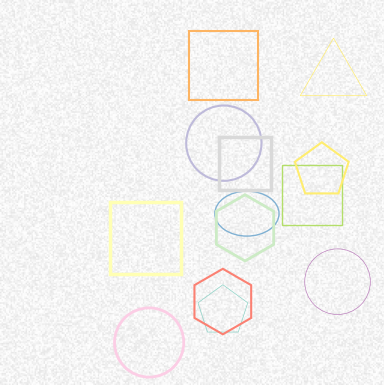[{"shape": "pentagon", "thickness": 0.5, "radius": 0.34, "center": [0.579, 0.192]}, {"shape": "square", "thickness": 2.5, "radius": 0.47, "center": [0.378, 0.381]}, {"shape": "circle", "thickness": 1.5, "radius": 0.49, "center": [0.581, 0.628]}, {"shape": "hexagon", "thickness": 1.5, "radius": 0.43, "center": [0.579, 0.217]}, {"shape": "oval", "thickness": 1, "radius": 0.42, "center": [0.641, 0.445]}, {"shape": "square", "thickness": 1.5, "radius": 0.45, "center": [0.581, 0.831]}, {"shape": "square", "thickness": 1, "radius": 0.39, "center": [0.811, 0.493]}, {"shape": "circle", "thickness": 2, "radius": 0.45, "center": [0.387, 0.11]}, {"shape": "square", "thickness": 2.5, "radius": 0.34, "center": [0.636, 0.575]}, {"shape": "circle", "thickness": 0.5, "radius": 0.43, "center": [0.877, 0.268]}, {"shape": "hexagon", "thickness": 2, "radius": 0.43, "center": [0.636, 0.408]}, {"shape": "triangle", "thickness": 0.5, "radius": 0.5, "center": [0.866, 0.801]}, {"shape": "pentagon", "thickness": 1.5, "radius": 0.37, "center": [0.836, 0.557]}]